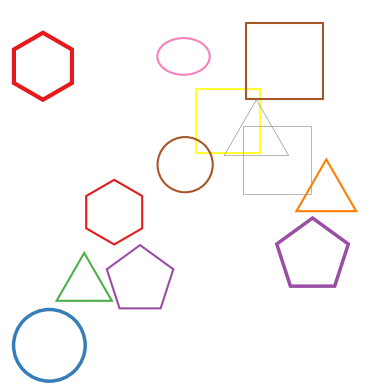[{"shape": "hexagon", "thickness": 3, "radius": 0.44, "center": [0.112, 0.828]}, {"shape": "hexagon", "thickness": 1.5, "radius": 0.42, "center": [0.297, 0.449]}, {"shape": "circle", "thickness": 2.5, "radius": 0.47, "center": [0.128, 0.103]}, {"shape": "triangle", "thickness": 1.5, "radius": 0.41, "center": [0.219, 0.26]}, {"shape": "pentagon", "thickness": 1.5, "radius": 0.45, "center": [0.364, 0.273]}, {"shape": "pentagon", "thickness": 2.5, "radius": 0.49, "center": [0.812, 0.336]}, {"shape": "triangle", "thickness": 1.5, "radius": 0.45, "center": [0.848, 0.496]}, {"shape": "square", "thickness": 1.5, "radius": 0.41, "center": [0.593, 0.687]}, {"shape": "circle", "thickness": 1.5, "radius": 0.36, "center": [0.481, 0.572]}, {"shape": "square", "thickness": 1.5, "radius": 0.5, "center": [0.739, 0.842]}, {"shape": "oval", "thickness": 1.5, "radius": 0.34, "center": [0.477, 0.853]}, {"shape": "square", "thickness": 0.5, "radius": 0.44, "center": [0.719, 0.586]}, {"shape": "triangle", "thickness": 0.5, "radius": 0.48, "center": [0.666, 0.644]}]